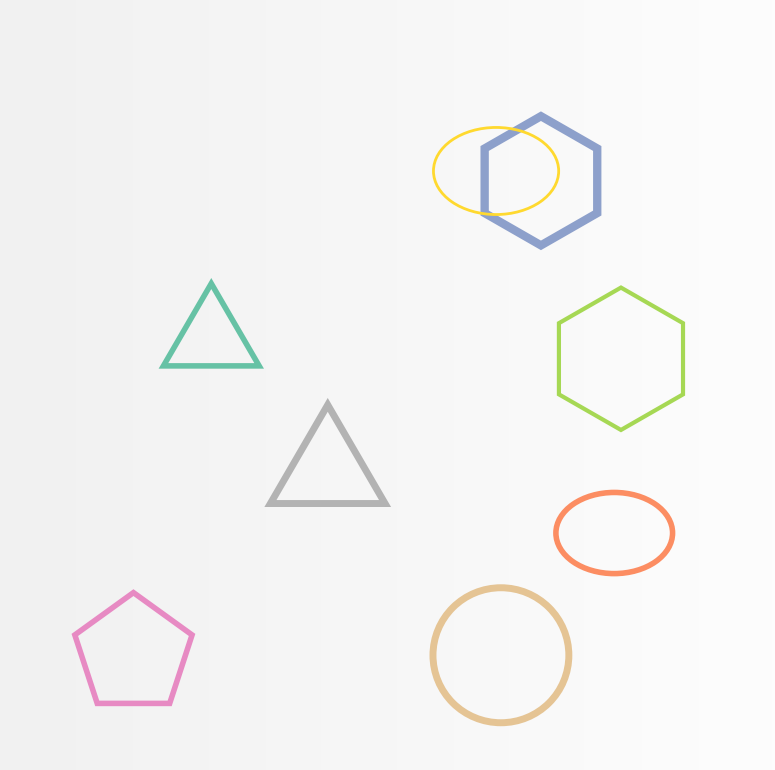[{"shape": "triangle", "thickness": 2, "radius": 0.36, "center": [0.273, 0.56]}, {"shape": "oval", "thickness": 2, "radius": 0.38, "center": [0.793, 0.308]}, {"shape": "hexagon", "thickness": 3, "radius": 0.42, "center": [0.698, 0.765]}, {"shape": "pentagon", "thickness": 2, "radius": 0.4, "center": [0.172, 0.151]}, {"shape": "hexagon", "thickness": 1.5, "radius": 0.46, "center": [0.801, 0.534]}, {"shape": "oval", "thickness": 1, "radius": 0.4, "center": [0.64, 0.778]}, {"shape": "circle", "thickness": 2.5, "radius": 0.44, "center": [0.646, 0.149]}, {"shape": "triangle", "thickness": 2.5, "radius": 0.43, "center": [0.423, 0.389]}]